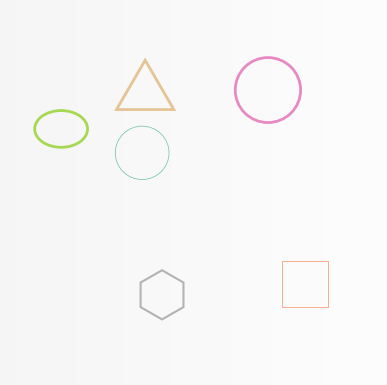[{"shape": "circle", "thickness": 0.5, "radius": 0.35, "center": [0.367, 0.603]}, {"shape": "square", "thickness": 0.5, "radius": 0.29, "center": [0.788, 0.262]}, {"shape": "circle", "thickness": 2, "radius": 0.42, "center": [0.691, 0.766]}, {"shape": "oval", "thickness": 2, "radius": 0.34, "center": [0.158, 0.665]}, {"shape": "triangle", "thickness": 2, "radius": 0.43, "center": [0.375, 0.758]}, {"shape": "hexagon", "thickness": 1.5, "radius": 0.32, "center": [0.418, 0.234]}]